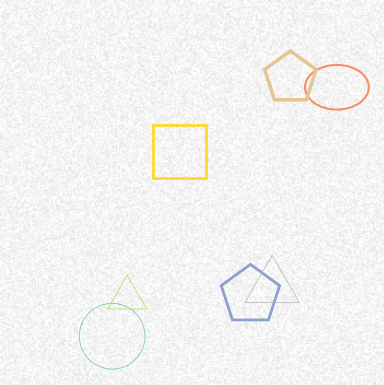[{"shape": "circle", "thickness": 0.5, "radius": 0.43, "center": [0.291, 0.127]}, {"shape": "oval", "thickness": 1.5, "radius": 0.41, "center": [0.875, 0.773]}, {"shape": "pentagon", "thickness": 2, "radius": 0.4, "center": [0.651, 0.234]}, {"shape": "triangle", "thickness": 0.5, "radius": 0.29, "center": [0.33, 0.227]}, {"shape": "square", "thickness": 2, "radius": 0.35, "center": [0.466, 0.605]}, {"shape": "pentagon", "thickness": 2.5, "radius": 0.35, "center": [0.754, 0.798]}, {"shape": "triangle", "thickness": 0.5, "radius": 0.41, "center": [0.707, 0.255]}]